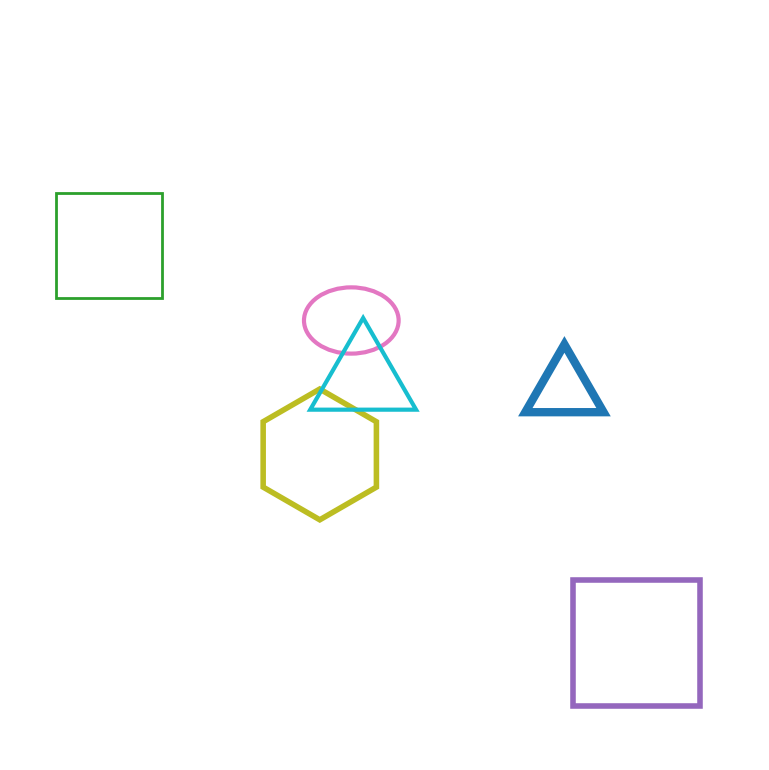[{"shape": "triangle", "thickness": 3, "radius": 0.29, "center": [0.733, 0.494]}, {"shape": "square", "thickness": 1, "radius": 0.34, "center": [0.142, 0.681]}, {"shape": "square", "thickness": 2, "radius": 0.41, "center": [0.827, 0.165]}, {"shape": "oval", "thickness": 1.5, "radius": 0.31, "center": [0.456, 0.584]}, {"shape": "hexagon", "thickness": 2, "radius": 0.42, "center": [0.415, 0.41]}, {"shape": "triangle", "thickness": 1.5, "radius": 0.4, "center": [0.472, 0.508]}]